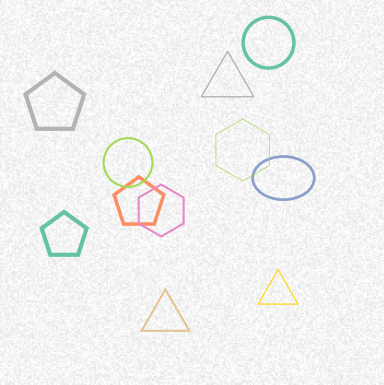[{"shape": "circle", "thickness": 2.5, "radius": 0.33, "center": [0.697, 0.889]}, {"shape": "pentagon", "thickness": 3, "radius": 0.31, "center": [0.167, 0.388]}, {"shape": "pentagon", "thickness": 2.5, "radius": 0.34, "center": [0.361, 0.473]}, {"shape": "oval", "thickness": 2, "radius": 0.4, "center": [0.736, 0.537]}, {"shape": "hexagon", "thickness": 1.5, "radius": 0.34, "center": [0.419, 0.453]}, {"shape": "hexagon", "thickness": 0.5, "radius": 0.4, "center": [0.63, 0.61]}, {"shape": "circle", "thickness": 1.5, "radius": 0.32, "center": [0.333, 0.578]}, {"shape": "triangle", "thickness": 1, "radius": 0.3, "center": [0.722, 0.24]}, {"shape": "triangle", "thickness": 1.5, "radius": 0.36, "center": [0.43, 0.177]}, {"shape": "pentagon", "thickness": 3, "radius": 0.4, "center": [0.143, 0.73]}, {"shape": "triangle", "thickness": 1, "radius": 0.39, "center": [0.591, 0.788]}]